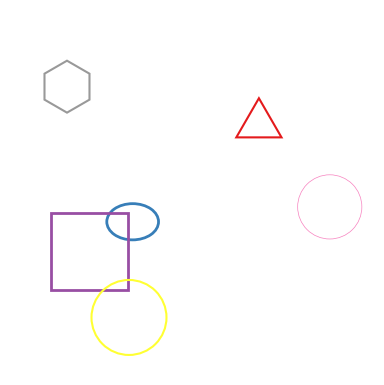[{"shape": "triangle", "thickness": 1.5, "radius": 0.34, "center": [0.672, 0.677]}, {"shape": "oval", "thickness": 2, "radius": 0.34, "center": [0.345, 0.424]}, {"shape": "square", "thickness": 2, "radius": 0.5, "center": [0.232, 0.347]}, {"shape": "circle", "thickness": 1.5, "radius": 0.49, "center": [0.335, 0.175]}, {"shape": "circle", "thickness": 0.5, "radius": 0.42, "center": [0.857, 0.463]}, {"shape": "hexagon", "thickness": 1.5, "radius": 0.34, "center": [0.174, 0.775]}]